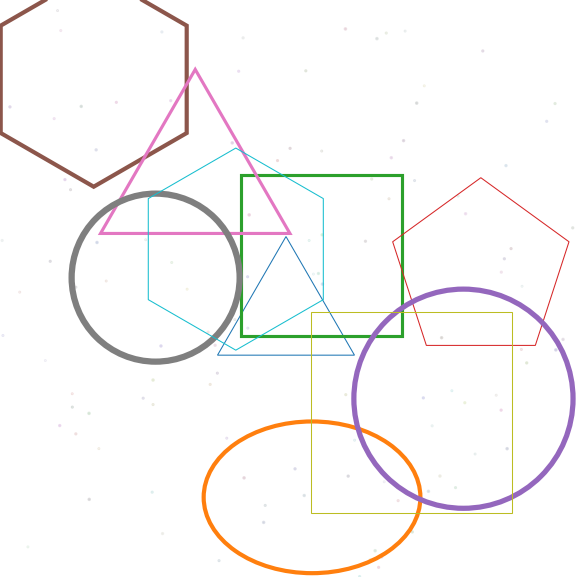[{"shape": "triangle", "thickness": 0.5, "radius": 0.68, "center": [0.495, 0.453]}, {"shape": "oval", "thickness": 2, "radius": 0.94, "center": [0.54, 0.138]}, {"shape": "square", "thickness": 1.5, "radius": 0.69, "center": [0.556, 0.557]}, {"shape": "pentagon", "thickness": 0.5, "radius": 0.8, "center": [0.833, 0.531]}, {"shape": "circle", "thickness": 2.5, "radius": 0.95, "center": [0.803, 0.309]}, {"shape": "hexagon", "thickness": 2, "radius": 0.93, "center": [0.162, 0.862]}, {"shape": "triangle", "thickness": 1.5, "radius": 0.95, "center": [0.338, 0.69]}, {"shape": "circle", "thickness": 3, "radius": 0.73, "center": [0.27, 0.518]}, {"shape": "square", "thickness": 0.5, "radius": 0.87, "center": [0.713, 0.284]}, {"shape": "hexagon", "thickness": 0.5, "radius": 0.87, "center": [0.408, 0.568]}]